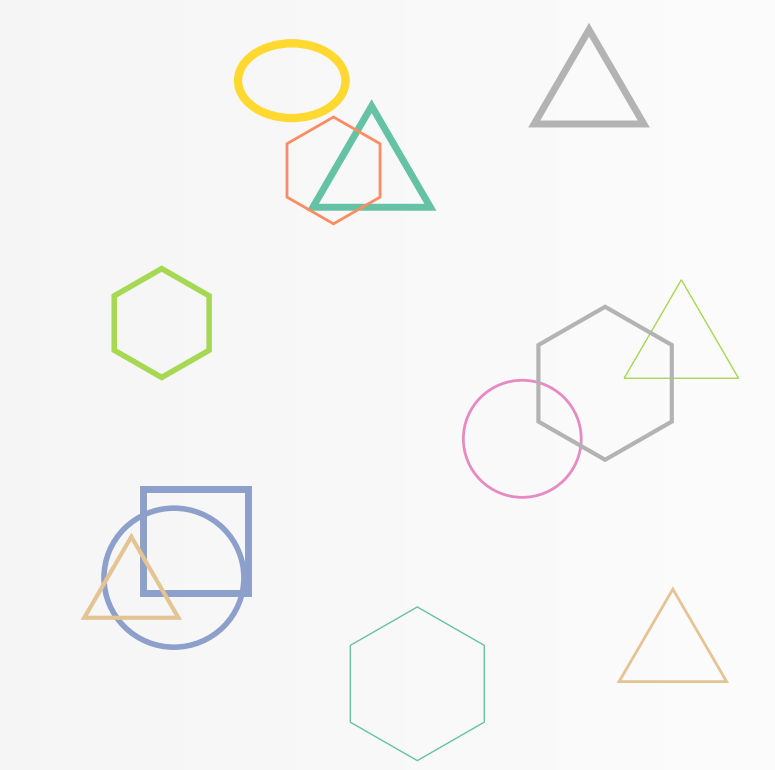[{"shape": "hexagon", "thickness": 0.5, "radius": 0.5, "center": [0.538, 0.112]}, {"shape": "triangle", "thickness": 2.5, "radius": 0.44, "center": [0.48, 0.775]}, {"shape": "hexagon", "thickness": 1, "radius": 0.35, "center": [0.43, 0.779]}, {"shape": "square", "thickness": 2.5, "radius": 0.34, "center": [0.252, 0.298]}, {"shape": "circle", "thickness": 2, "radius": 0.45, "center": [0.224, 0.25]}, {"shape": "circle", "thickness": 1, "radius": 0.38, "center": [0.674, 0.43]}, {"shape": "hexagon", "thickness": 2, "radius": 0.35, "center": [0.209, 0.58]}, {"shape": "triangle", "thickness": 0.5, "radius": 0.43, "center": [0.879, 0.551]}, {"shape": "oval", "thickness": 3, "radius": 0.35, "center": [0.376, 0.895]}, {"shape": "triangle", "thickness": 1.5, "radius": 0.35, "center": [0.169, 0.233]}, {"shape": "triangle", "thickness": 1, "radius": 0.4, "center": [0.868, 0.155]}, {"shape": "hexagon", "thickness": 1.5, "radius": 0.5, "center": [0.781, 0.502]}, {"shape": "triangle", "thickness": 2.5, "radius": 0.41, "center": [0.76, 0.88]}]